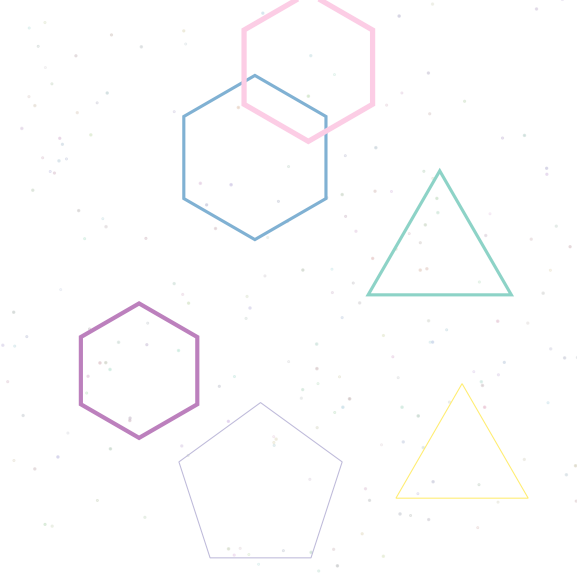[{"shape": "triangle", "thickness": 1.5, "radius": 0.72, "center": [0.761, 0.56]}, {"shape": "pentagon", "thickness": 0.5, "radius": 0.74, "center": [0.451, 0.153]}, {"shape": "hexagon", "thickness": 1.5, "radius": 0.71, "center": [0.441, 0.726]}, {"shape": "hexagon", "thickness": 2.5, "radius": 0.64, "center": [0.534, 0.883]}, {"shape": "hexagon", "thickness": 2, "radius": 0.58, "center": [0.241, 0.357]}, {"shape": "triangle", "thickness": 0.5, "radius": 0.66, "center": [0.8, 0.203]}]